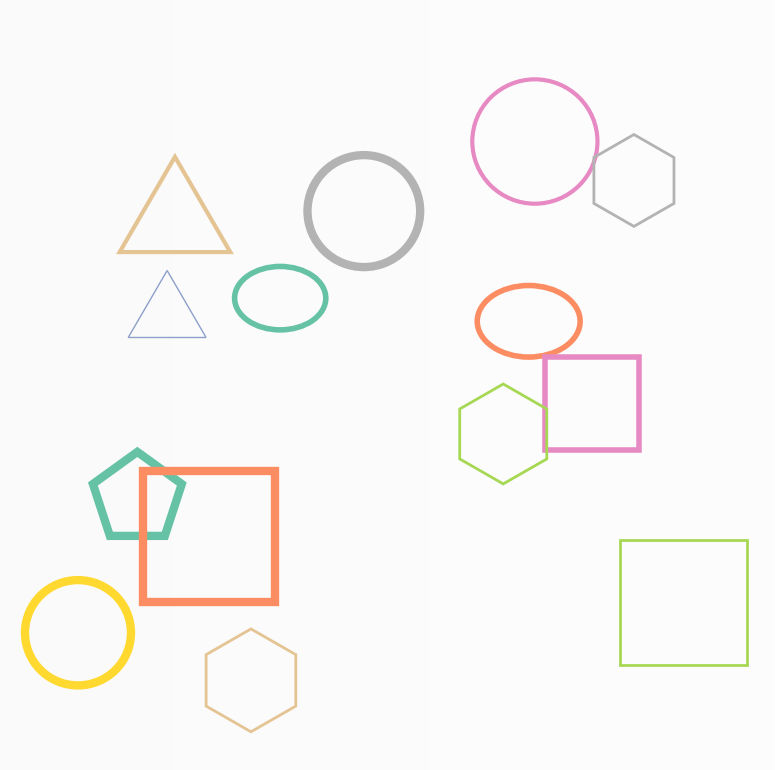[{"shape": "oval", "thickness": 2, "radius": 0.29, "center": [0.362, 0.613]}, {"shape": "pentagon", "thickness": 3, "radius": 0.3, "center": [0.177, 0.353]}, {"shape": "oval", "thickness": 2, "radius": 0.33, "center": [0.682, 0.583]}, {"shape": "square", "thickness": 3, "radius": 0.42, "center": [0.27, 0.304]}, {"shape": "triangle", "thickness": 0.5, "radius": 0.29, "center": [0.216, 0.591]}, {"shape": "square", "thickness": 2, "radius": 0.3, "center": [0.764, 0.476]}, {"shape": "circle", "thickness": 1.5, "radius": 0.4, "center": [0.69, 0.816]}, {"shape": "square", "thickness": 1, "radius": 0.41, "center": [0.882, 0.217]}, {"shape": "hexagon", "thickness": 1, "radius": 0.32, "center": [0.649, 0.436]}, {"shape": "circle", "thickness": 3, "radius": 0.34, "center": [0.101, 0.178]}, {"shape": "triangle", "thickness": 1.5, "radius": 0.41, "center": [0.226, 0.714]}, {"shape": "hexagon", "thickness": 1, "radius": 0.33, "center": [0.324, 0.116]}, {"shape": "circle", "thickness": 3, "radius": 0.36, "center": [0.469, 0.726]}, {"shape": "hexagon", "thickness": 1, "radius": 0.3, "center": [0.818, 0.766]}]